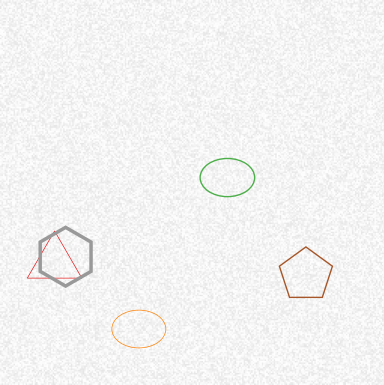[{"shape": "triangle", "thickness": 0.5, "radius": 0.41, "center": [0.142, 0.318]}, {"shape": "oval", "thickness": 1, "radius": 0.35, "center": [0.591, 0.539]}, {"shape": "oval", "thickness": 0.5, "radius": 0.35, "center": [0.361, 0.145]}, {"shape": "pentagon", "thickness": 1, "radius": 0.36, "center": [0.795, 0.286]}, {"shape": "hexagon", "thickness": 2.5, "radius": 0.38, "center": [0.17, 0.333]}]